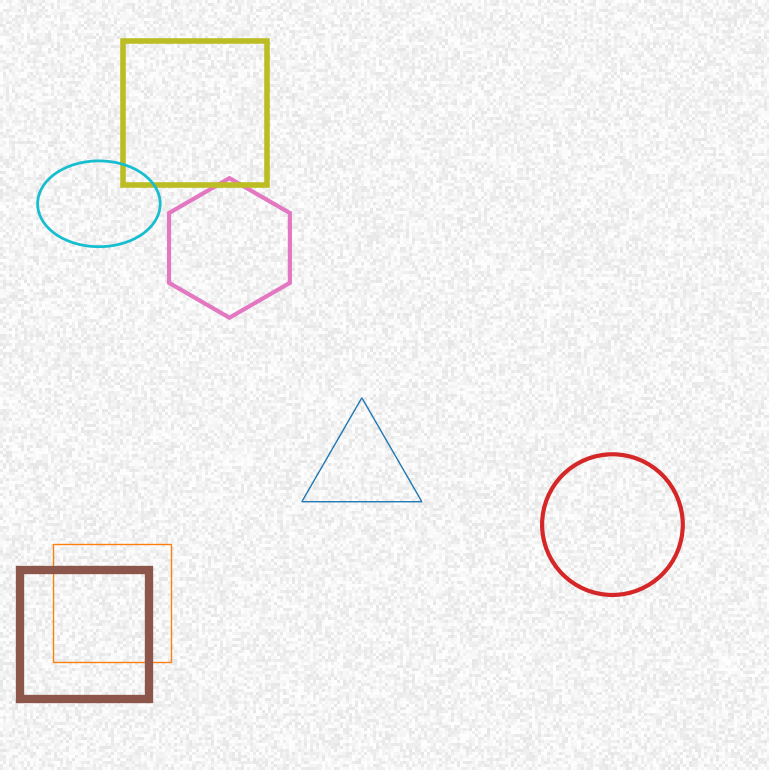[{"shape": "triangle", "thickness": 0.5, "radius": 0.45, "center": [0.47, 0.393]}, {"shape": "square", "thickness": 0.5, "radius": 0.38, "center": [0.145, 0.217]}, {"shape": "circle", "thickness": 1.5, "radius": 0.46, "center": [0.795, 0.319]}, {"shape": "square", "thickness": 3, "radius": 0.42, "center": [0.11, 0.176]}, {"shape": "hexagon", "thickness": 1.5, "radius": 0.45, "center": [0.298, 0.678]}, {"shape": "square", "thickness": 2, "radius": 0.47, "center": [0.254, 0.853]}, {"shape": "oval", "thickness": 1, "radius": 0.4, "center": [0.128, 0.735]}]